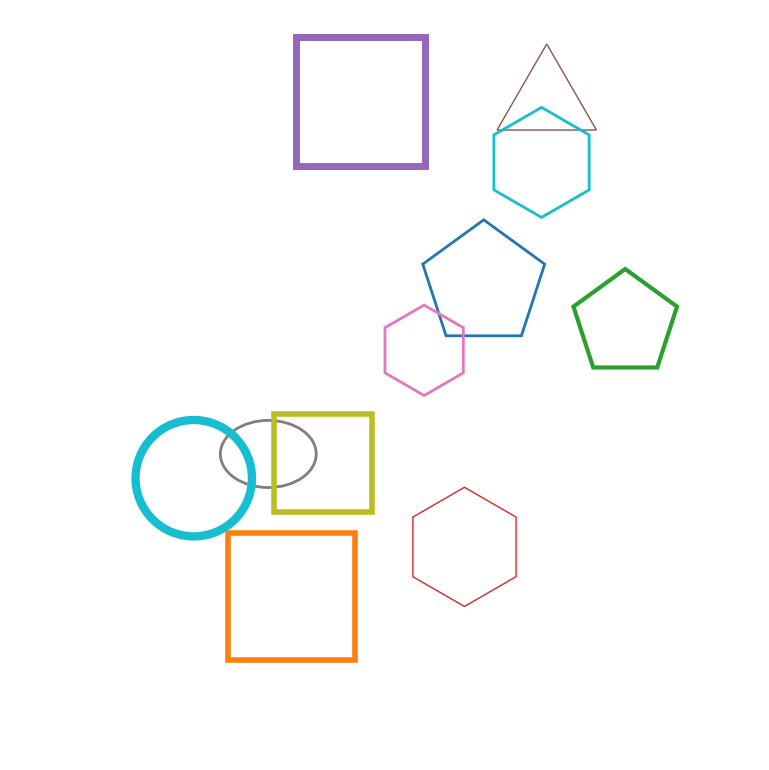[{"shape": "pentagon", "thickness": 1, "radius": 0.42, "center": [0.628, 0.631]}, {"shape": "square", "thickness": 2, "radius": 0.41, "center": [0.379, 0.225]}, {"shape": "pentagon", "thickness": 1.5, "radius": 0.35, "center": [0.812, 0.58]}, {"shape": "hexagon", "thickness": 0.5, "radius": 0.39, "center": [0.603, 0.29]}, {"shape": "square", "thickness": 2.5, "radius": 0.42, "center": [0.468, 0.868]}, {"shape": "triangle", "thickness": 0.5, "radius": 0.37, "center": [0.71, 0.868]}, {"shape": "hexagon", "thickness": 1, "radius": 0.29, "center": [0.551, 0.545]}, {"shape": "oval", "thickness": 1, "radius": 0.31, "center": [0.348, 0.41]}, {"shape": "square", "thickness": 2, "radius": 0.32, "center": [0.42, 0.399]}, {"shape": "hexagon", "thickness": 1, "radius": 0.36, "center": [0.703, 0.789]}, {"shape": "circle", "thickness": 3, "radius": 0.38, "center": [0.252, 0.379]}]